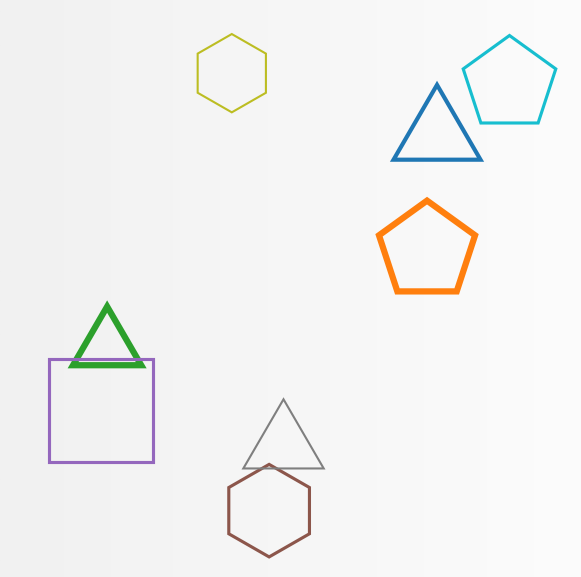[{"shape": "triangle", "thickness": 2, "radius": 0.43, "center": [0.752, 0.766]}, {"shape": "pentagon", "thickness": 3, "radius": 0.43, "center": [0.735, 0.565]}, {"shape": "triangle", "thickness": 3, "radius": 0.34, "center": [0.184, 0.401]}, {"shape": "square", "thickness": 1.5, "radius": 0.45, "center": [0.174, 0.288]}, {"shape": "hexagon", "thickness": 1.5, "radius": 0.4, "center": [0.463, 0.115]}, {"shape": "triangle", "thickness": 1, "radius": 0.4, "center": [0.488, 0.228]}, {"shape": "hexagon", "thickness": 1, "radius": 0.34, "center": [0.399, 0.872]}, {"shape": "pentagon", "thickness": 1.5, "radius": 0.42, "center": [0.877, 0.854]}]